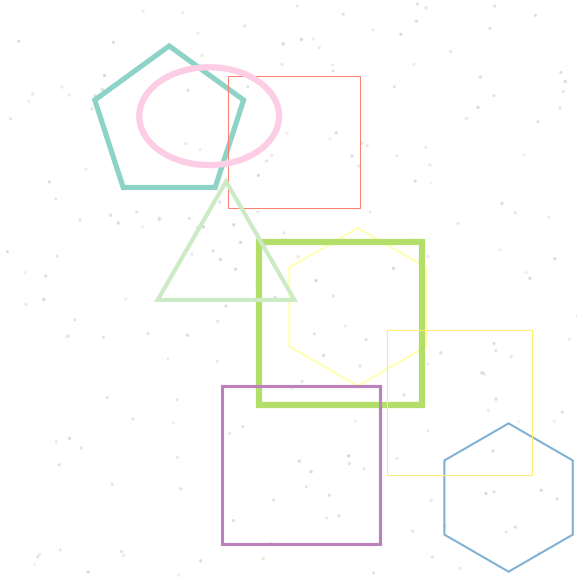[{"shape": "pentagon", "thickness": 2.5, "radius": 0.68, "center": [0.293, 0.784]}, {"shape": "hexagon", "thickness": 1, "radius": 0.68, "center": [0.62, 0.468]}, {"shape": "square", "thickness": 0.5, "radius": 0.57, "center": [0.509, 0.753]}, {"shape": "hexagon", "thickness": 1, "radius": 0.64, "center": [0.881, 0.138]}, {"shape": "square", "thickness": 3, "radius": 0.7, "center": [0.589, 0.438]}, {"shape": "oval", "thickness": 3, "radius": 0.61, "center": [0.362, 0.798]}, {"shape": "square", "thickness": 1.5, "radius": 0.68, "center": [0.521, 0.195]}, {"shape": "triangle", "thickness": 2, "radius": 0.68, "center": [0.391, 0.548]}, {"shape": "square", "thickness": 0.5, "radius": 0.63, "center": [0.796, 0.303]}]